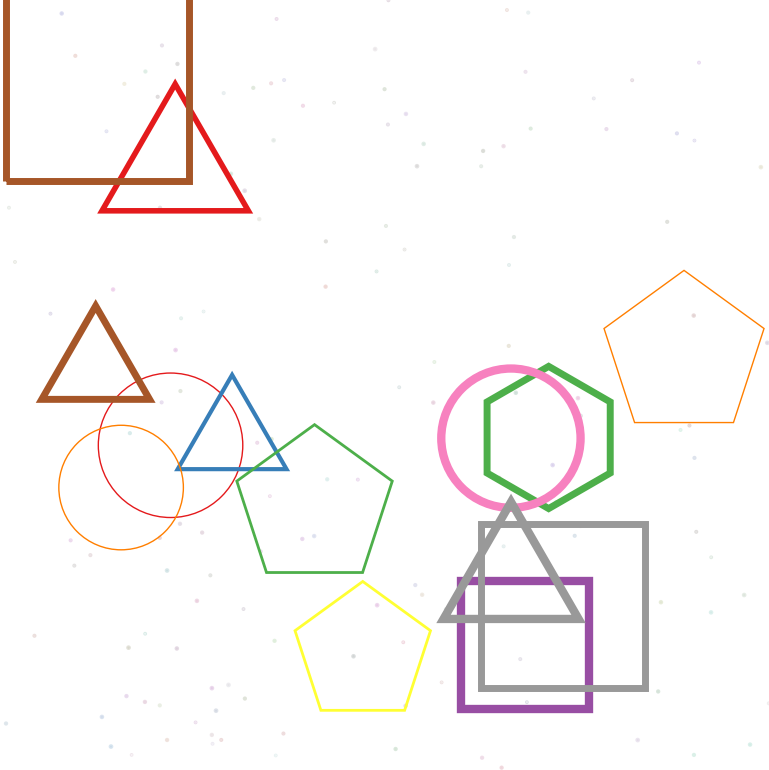[{"shape": "circle", "thickness": 0.5, "radius": 0.47, "center": [0.221, 0.422]}, {"shape": "triangle", "thickness": 2, "radius": 0.55, "center": [0.228, 0.781]}, {"shape": "triangle", "thickness": 1.5, "radius": 0.41, "center": [0.301, 0.432]}, {"shape": "hexagon", "thickness": 2.5, "radius": 0.46, "center": [0.713, 0.432]}, {"shape": "pentagon", "thickness": 1, "radius": 0.53, "center": [0.408, 0.342]}, {"shape": "square", "thickness": 3, "radius": 0.42, "center": [0.682, 0.162]}, {"shape": "pentagon", "thickness": 0.5, "radius": 0.55, "center": [0.888, 0.54]}, {"shape": "circle", "thickness": 0.5, "radius": 0.4, "center": [0.157, 0.367]}, {"shape": "pentagon", "thickness": 1, "radius": 0.46, "center": [0.471, 0.152]}, {"shape": "triangle", "thickness": 2.5, "radius": 0.4, "center": [0.124, 0.522]}, {"shape": "square", "thickness": 2.5, "radius": 0.6, "center": [0.126, 0.884]}, {"shape": "circle", "thickness": 3, "radius": 0.45, "center": [0.664, 0.431]}, {"shape": "triangle", "thickness": 3, "radius": 0.51, "center": [0.664, 0.247]}, {"shape": "square", "thickness": 2.5, "radius": 0.53, "center": [0.731, 0.213]}]